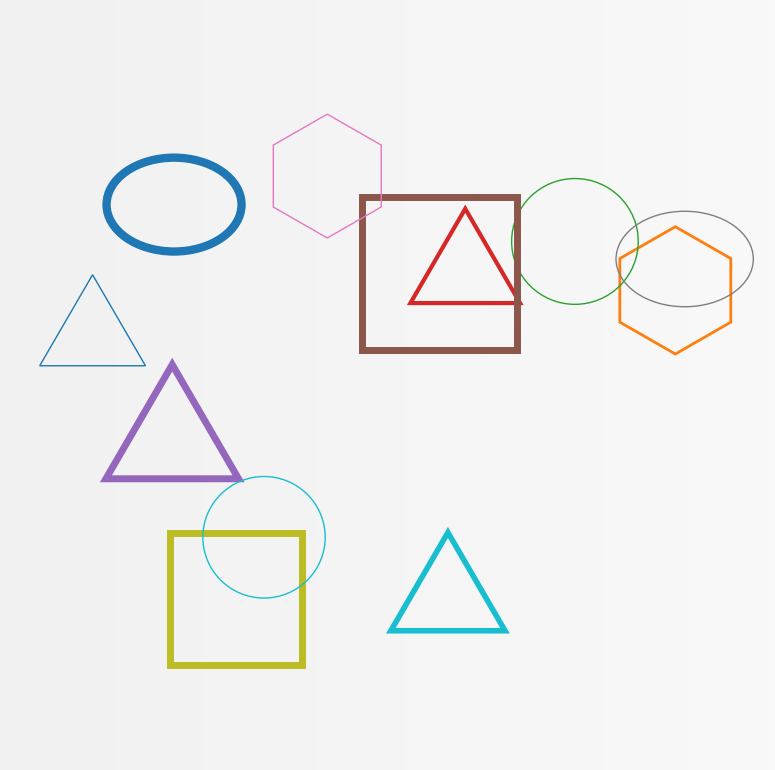[{"shape": "triangle", "thickness": 0.5, "radius": 0.39, "center": [0.119, 0.564]}, {"shape": "oval", "thickness": 3, "radius": 0.44, "center": [0.225, 0.734]}, {"shape": "hexagon", "thickness": 1, "radius": 0.41, "center": [0.871, 0.623]}, {"shape": "circle", "thickness": 0.5, "radius": 0.41, "center": [0.742, 0.686]}, {"shape": "triangle", "thickness": 1.5, "radius": 0.41, "center": [0.6, 0.647]}, {"shape": "triangle", "thickness": 2.5, "radius": 0.49, "center": [0.222, 0.428]}, {"shape": "square", "thickness": 2.5, "radius": 0.5, "center": [0.567, 0.644]}, {"shape": "hexagon", "thickness": 0.5, "radius": 0.4, "center": [0.422, 0.771]}, {"shape": "oval", "thickness": 0.5, "radius": 0.44, "center": [0.883, 0.664]}, {"shape": "square", "thickness": 2.5, "radius": 0.43, "center": [0.304, 0.222]}, {"shape": "circle", "thickness": 0.5, "radius": 0.39, "center": [0.341, 0.302]}, {"shape": "triangle", "thickness": 2, "radius": 0.43, "center": [0.578, 0.223]}]